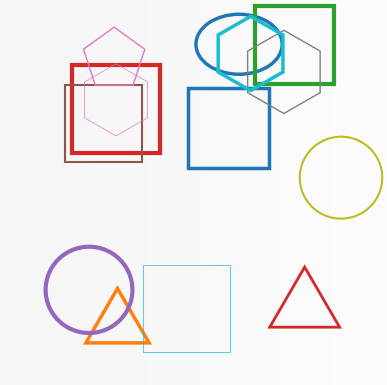[{"shape": "oval", "thickness": 2.5, "radius": 0.56, "center": [0.617, 0.885]}, {"shape": "square", "thickness": 2.5, "radius": 0.52, "center": [0.59, 0.667]}, {"shape": "triangle", "thickness": 2.5, "radius": 0.47, "center": [0.303, 0.157]}, {"shape": "square", "thickness": 3, "radius": 0.51, "center": [0.76, 0.884]}, {"shape": "square", "thickness": 3, "radius": 0.57, "center": [0.3, 0.717]}, {"shape": "triangle", "thickness": 2, "radius": 0.52, "center": [0.786, 0.202]}, {"shape": "circle", "thickness": 3, "radius": 0.56, "center": [0.23, 0.247]}, {"shape": "square", "thickness": 1.5, "radius": 0.5, "center": [0.267, 0.679]}, {"shape": "hexagon", "thickness": 0.5, "radius": 0.47, "center": [0.299, 0.741]}, {"shape": "pentagon", "thickness": 1, "radius": 0.42, "center": [0.295, 0.846]}, {"shape": "hexagon", "thickness": 1, "radius": 0.54, "center": [0.733, 0.813]}, {"shape": "circle", "thickness": 1.5, "radius": 0.53, "center": [0.88, 0.539]}, {"shape": "square", "thickness": 0.5, "radius": 0.56, "center": [0.481, 0.199]}, {"shape": "hexagon", "thickness": 2.5, "radius": 0.48, "center": [0.647, 0.861]}]